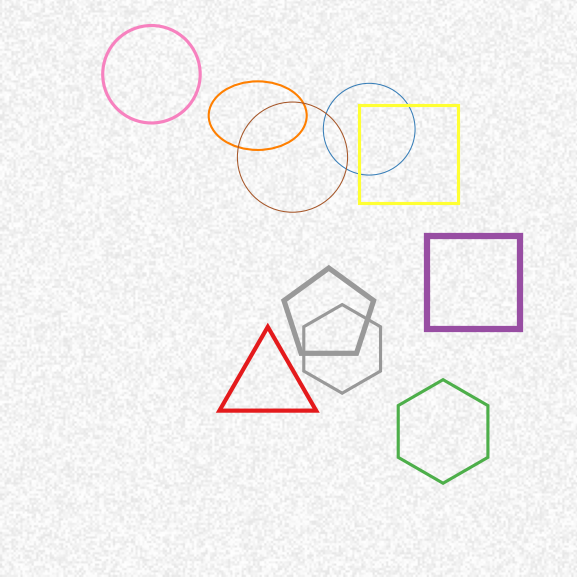[{"shape": "triangle", "thickness": 2, "radius": 0.48, "center": [0.464, 0.336]}, {"shape": "circle", "thickness": 0.5, "radius": 0.4, "center": [0.639, 0.775]}, {"shape": "hexagon", "thickness": 1.5, "radius": 0.45, "center": [0.767, 0.252]}, {"shape": "square", "thickness": 3, "radius": 0.4, "center": [0.82, 0.51]}, {"shape": "oval", "thickness": 1, "radius": 0.42, "center": [0.446, 0.799]}, {"shape": "square", "thickness": 1.5, "radius": 0.43, "center": [0.707, 0.733]}, {"shape": "circle", "thickness": 0.5, "radius": 0.48, "center": [0.506, 0.727]}, {"shape": "circle", "thickness": 1.5, "radius": 0.42, "center": [0.262, 0.871]}, {"shape": "pentagon", "thickness": 2.5, "radius": 0.41, "center": [0.569, 0.453]}, {"shape": "hexagon", "thickness": 1.5, "radius": 0.38, "center": [0.592, 0.395]}]